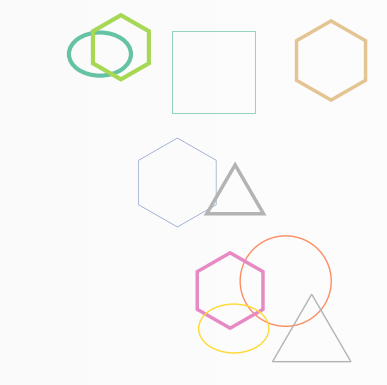[{"shape": "square", "thickness": 0.5, "radius": 0.53, "center": [0.552, 0.813]}, {"shape": "oval", "thickness": 3, "radius": 0.4, "center": [0.258, 0.86]}, {"shape": "circle", "thickness": 1, "radius": 0.59, "center": [0.737, 0.27]}, {"shape": "hexagon", "thickness": 0.5, "radius": 0.58, "center": [0.458, 0.526]}, {"shape": "hexagon", "thickness": 2.5, "radius": 0.49, "center": [0.594, 0.245]}, {"shape": "hexagon", "thickness": 3, "radius": 0.42, "center": [0.312, 0.877]}, {"shape": "oval", "thickness": 1, "radius": 0.45, "center": [0.603, 0.147]}, {"shape": "hexagon", "thickness": 2.5, "radius": 0.51, "center": [0.854, 0.843]}, {"shape": "triangle", "thickness": 2.5, "radius": 0.42, "center": [0.607, 0.487]}, {"shape": "triangle", "thickness": 1, "radius": 0.58, "center": [0.804, 0.119]}]